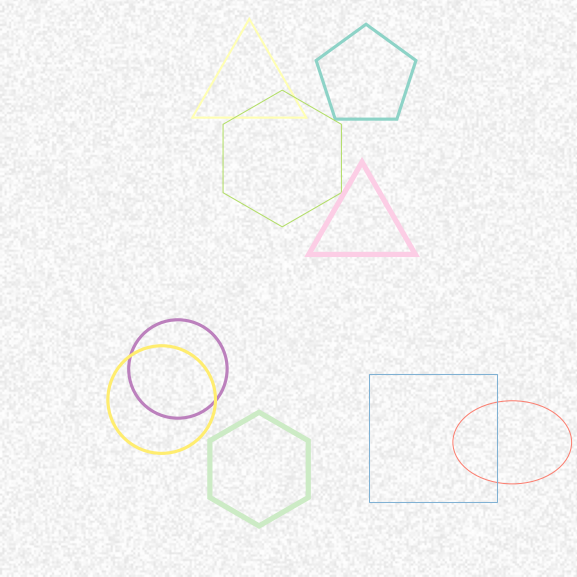[{"shape": "pentagon", "thickness": 1.5, "radius": 0.45, "center": [0.634, 0.866]}, {"shape": "triangle", "thickness": 1, "radius": 0.57, "center": [0.432, 0.852]}, {"shape": "oval", "thickness": 0.5, "radius": 0.51, "center": [0.887, 0.233]}, {"shape": "square", "thickness": 0.5, "radius": 0.55, "center": [0.749, 0.241]}, {"shape": "hexagon", "thickness": 0.5, "radius": 0.59, "center": [0.489, 0.725]}, {"shape": "triangle", "thickness": 2.5, "radius": 0.53, "center": [0.627, 0.612]}, {"shape": "circle", "thickness": 1.5, "radius": 0.43, "center": [0.308, 0.36]}, {"shape": "hexagon", "thickness": 2.5, "radius": 0.49, "center": [0.449, 0.187]}, {"shape": "circle", "thickness": 1.5, "radius": 0.47, "center": [0.28, 0.307]}]